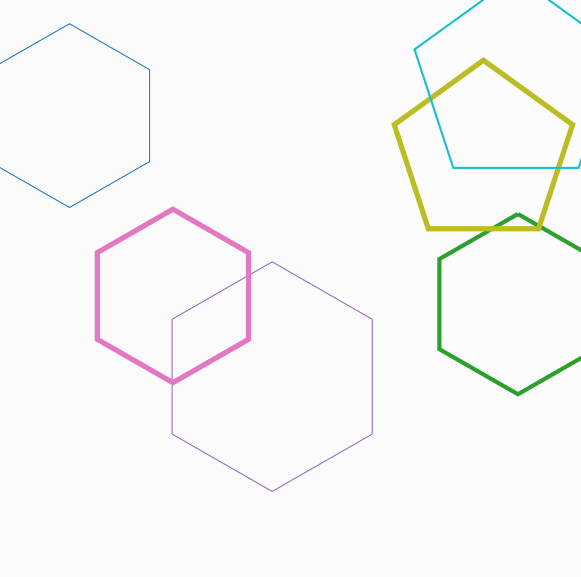[{"shape": "hexagon", "thickness": 0.5, "radius": 0.8, "center": [0.12, 0.799]}, {"shape": "hexagon", "thickness": 2, "radius": 0.78, "center": [0.891, 0.473]}, {"shape": "hexagon", "thickness": 0.5, "radius": 0.99, "center": [0.468, 0.347]}, {"shape": "hexagon", "thickness": 2.5, "radius": 0.75, "center": [0.297, 0.487]}, {"shape": "pentagon", "thickness": 2.5, "radius": 0.81, "center": [0.832, 0.733]}, {"shape": "pentagon", "thickness": 1, "radius": 0.92, "center": [0.888, 0.857]}]